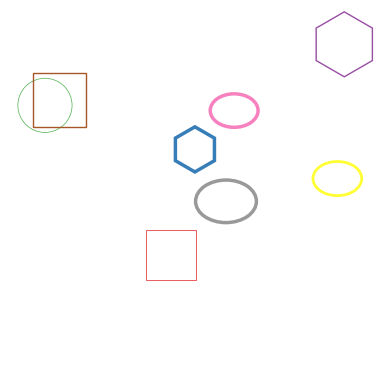[{"shape": "square", "thickness": 0.5, "radius": 0.32, "center": [0.444, 0.338]}, {"shape": "hexagon", "thickness": 2.5, "radius": 0.29, "center": [0.506, 0.612]}, {"shape": "circle", "thickness": 0.5, "radius": 0.35, "center": [0.117, 0.726]}, {"shape": "hexagon", "thickness": 1, "radius": 0.42, "center": [0.894, 0.885]}, {"shape": "oval", "thickness": 2, "radius": 0.32, "center": [0.876, 0.536]}, {"shape": "square", "thickness": 1, "radius": 0.35, "center": [0.154, 0.74]}, {"shape": "oval", "thickness": 2.5, "radius": 0.31, "center": [0.608, 0.713]}, {"shape": "oval", "thickness": 2.5, "radius": 0.39, "center": [0.587, 0.477]}]